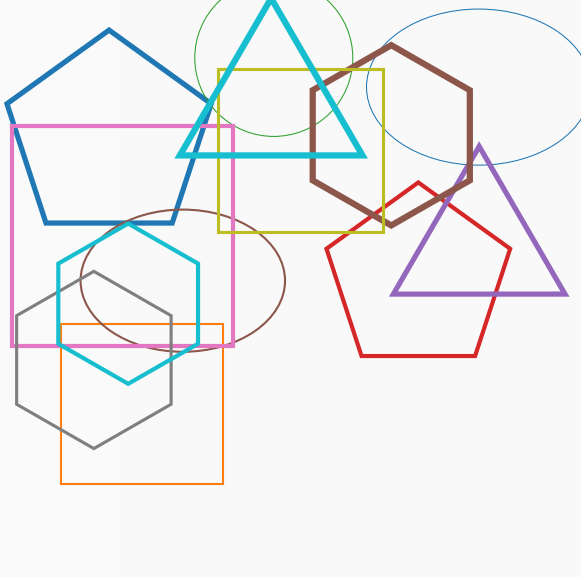[{"shape": "pentagon", "thickness": 2.5, "radius": 0.92, "center": [0.188, 0.762]}, {"shape": "oval", "thickness": 0.5, "radius": 0.97, "center": [0.824, 0.848]}, {"shape": "square", "thickness": 1, "radius": 0.7, "center": [0.244, 0.3]}, {"shape": "circle", "thickness": 0.5, "radius": 0.68, "center": [0.471, 0.899]}, {"shape": "pentagon", "thickness": 2, "radius": 0.83, "center": [0.72, 0.517]}, {"shape": "triangle", "thickness": 2.5, "radius": 0.85, "center": [0.824, 0.575]}, {"shape": "oval", "thickness": 1, "radius": 0.88, "center": [0.315, 0.513]}, {"shape": "hexagon", "thickness": 3, "radius": 0.78, "center": [0.673, 0.765]}, {"shape": "square", "thickness": 2, "radius": 0.95, "center": [0.211, 0.59]}, {"shape": "hexagon", "thickness": 1.5, "radius": 0.77, "center": [0.162, 0.376]}, {"shape": "square", "thickness": 1.5, "radius": 0.71, "center": [0.517, 0.739]}, {"shape": "hexagon", "thickness": 2, "radius": 0.69, "center": [0.221, 0.473]}, {"shape": "triangle", "thickness": 3, "radius": 0.91, "center": [0.467, 0.821]}]